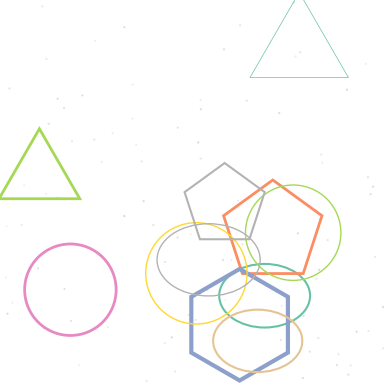[{"shape": "triangle", "thickness": 0.5, "radius": 0.74, "center": [0.777, 0.872]}, {"shape": "oval", "thickness": 1.5, "radius": 0.59, "center": [0.687, 0.232]}, {"shape": "pentagon", "thickness": 2, "radius": 0.67, "center": [0.709, 0.398]}, {"shape": "hexagon", "thickness": 3, "radius": 0.72, "center": [0.622, 0.157]}, {"shape": "circle", "thickness": 2, "radius": 0.59, "center": [0.183, 0.247]}, {"shape": "circle", "thickness": 1, "radius": 0.62, "center": [0.762, 0.396]}, {"shape": "triangle", "thickness": 2, "radius": 0.61, "center": [0.102, 0.544]}, {"shape": "circle", "thickness": 1, "radius": 0.66, "center": [0.51, 0.29]}, {"shape": "oval", "thickness": 1.5, "radius": 0.58, "center": [0.669, 0.115]}, {"shape": "pentagon", "thickness": 1.5, "radius": 0.55, "center": [0.584, 0.467]}, {"shape": "oval", "thickness": 1, "radius": 0.67, "center": [0.542, 0.325]}]